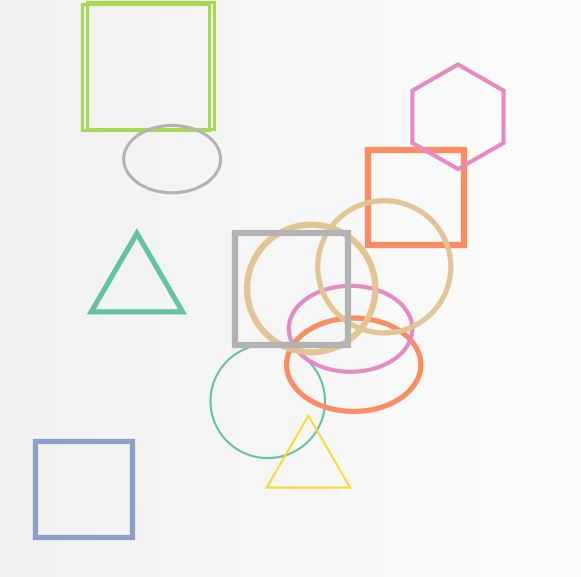[{"shape": "triangle", "thickness": 2.5, "radius": 0.45, "center": [0.236, 0.505]}, {"shape": "circle", "thickness": 1, "radius": 0.49, "center": [0.461, 0.304]}, {"shape": "oval", "thickness": 2.5, "radius": 0.58, "center": [0.609, 0.368]}, {"shape": "square", "thickness": 3, "radius": 0.41, "center": [0.716, 0.657]}, {"shape": "square", "thickness": 2.5, "radius": 0.42, "center": [0.143, 0.152]}, {"shape": "hexagon", "thickness": 2, "radius": 0.45, "center": [0.788, 0.797]}, {"shape": "oval", "thickness": 2, "radius": 0.53, "center": [0.603, 0.43]}, {"shape": "square", "thickness": 1.5, "radius": 0.55, "center": [0.25, 0.884]}, {"shape": "square", "thickness": 1.5, "radius": 0.55, "center": [0.258, 0.886]}, {"shape": "triangle", "thickness": 1, "radius": 0.41, "center": [0.531, 0.196]}, {"shape": "circle", "thickness": 2.5, "radius": 0.57, "center": [0.661, 0.537]}, {"shape": "circle", "thickness": 3, "radius": 0.55, "center": [0.535, 0.5]}, {"shape": "oval", "thickness": 1.5, "radius": 0.42, "center": [0.296, 0.724]}, {"shape": "square", "thickness": 3, "radius": 0.49, "center": [0.501, 0.499]}]